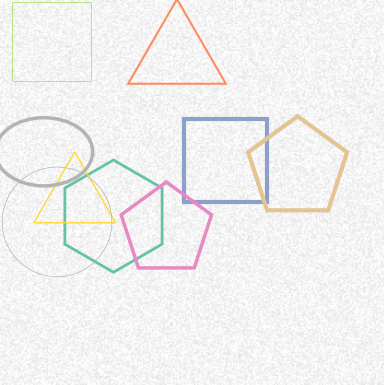[{"shape": "hexagon", "thickness": 2, "radius": 0.73, "center": [0.295, 0.439]}, {"shape": "triangle", "thickness": 1.5, "radius": 0.73, "center": [0.46, 0.856]}, {"shape": "square", "thickness": 3, "radius": 0.54, "center": [0.586, 0.582]}, {"shape": "pentagon", "thickness": 2.5, "radius": 0.62, "center": [0.432, 0.404]}, {"shape": "square", "thickness": 0.5, "radius": 0.51, "center": [0.133, 0.893]}, {"shape": "triangle", "thickness": 1, "radius": 0.61, "center": [0.194, 0.483]}, {"shape": "pentagon", "thickness": 3, "radius": 0.67, "center": [0.773, 0.563]}, {"shape": "circle", "thickness": 0.5, "radius": 0.71, "center": [0.148, 0.424]}, {"shape": "oval", "thickness": 2.5, "radius": 0.63, "center": [0.114, 0.606]}]